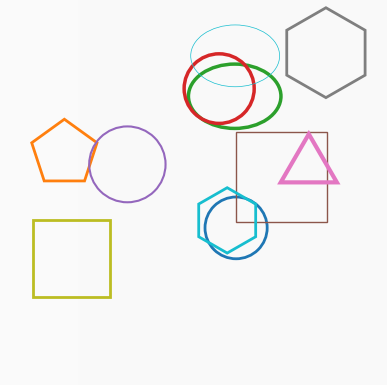[{"shape": "circle", "thickness": 2, "radius": 0.4, "center": [0.609, 0.408]}, {"shape": "pentagon", "thickness": 2, "radius": 0.44, "center": [0.166, 0.602]}, {"shape": "oval", "thickness": 2.5, "radius": 0.6, "center": [0.606, 0.75]}, {"shape": "circle", "thickness": 2.5, "radius": 0.45, "center": [0.566, 0.77]}, {"shape": "circle", "thickness": 1.5, "radius": 0.49, "center": [0.329, 0.573]}, {"shape": "square", "thickness": 1, "radius": 0.59, "center": [0.727, 0.54]}, {"shape": "triangle", "thickness": 3, "radius": 0.42, "center": [0.797, 0.568]}, {"shape": "hexagon", "thickness": 2, "radius": 0.58, "center": [0.841, 0.863]}, {"shape": "square", "thickness": 2, "radius": 0.5, "center": [0.185, 0.329]}, {"shape": "oval", "thickness": 0.5, "radius": 0.57, "center": [0.607, 0.855]}, {"shape": "hexagon", "thickness": 2, "radius": 0.42, "center": [0.586, 0.428]}]